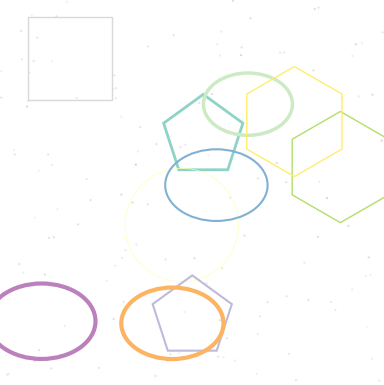[{"shape": "pentagon", "thickness": 2, "radius": 0.54, "center": [0.528, 0.647]}, {"shape": "circle", "thickness": 0.5, "radius": 0.74, "center": [0.472, 0.416]}, {"shape": "pentagon", "thickness": 1.5, "radius": 0.54, "center": [0.499, 0.177]}, {"shape": "oval", "thickness": 1.5, "radius": 0.67, "center": [0.562, 0.519]}, {"shape": "oval", "thickness": 3, "radius": 0.66, "center": [0.448, 0.16]}, {"shape": "hexagon", "thickness": 1, "radius": 0.72, "center": [0.884, 0.566]}, {"shape": "square", "thickness": 1, "radius": 0.54, "center": [0.182, 0.849]}, {"shape": "oval", "thickness": 3, "radius": 0.7, "center": [0.108, 0.166]}, {"shape": "oval", "thickness": 2.5, "radius": 0.58, "center": [0.644, 0.729]}, {"shape": "hexagon", "thickness": 1, "radius": 0.71, "center": [0.765, 0.684]}]